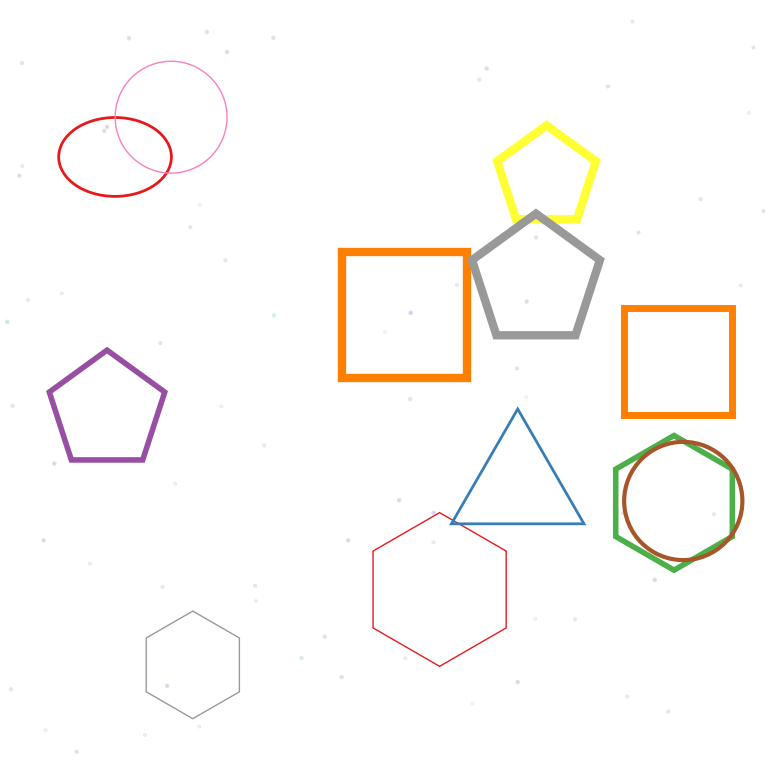[{"shape": "hexagon", "thickness": 0.5, "radius": 0.5, "center": [0.571, 0.234]}, {"shape": "oval", "thickness": 1, "radius": 0.37, "center": [0.149, 0.796]}, {"shape": "triangle", "thickness": 1, "radius": 0.5, "center": [0.672, 0.369]}, {"shape": "hexagon", "thickness": 2, "radius": 0.44, "center": [0.875, 0.347]}, {"shape": "pentagon", "thickness": 2, "radius": 0.39, "center": [0.139, 0.466]}, {"shape": "square", "thickness": 2.5, "radius": 0.35, "center": [0.88, 0.531]}, {"shape": "square", "thickness": 3, "radius": 0.41, "center": [0.525, 0.59]}, {"shape": "pentagon", "thickness": 3, "radius": 0.34, "center": [0.71, 0.77]}, {"shape": "circle", "thickness": 1.5, "radius": 0.38, "center": [0.887, 0.349]}, {"shape": "circle", "thickness": 0.5, "radius": 0.36, "center": [0.222, 0.848]}, {"shape": "hexagon", "thickness": 0.5, "radius": 0.35, "center": [0.25, 0.137]}, {"shape": "pentagon", "thickness": 3, "radius": 0.44, "center": [0.696, 0.635]}]